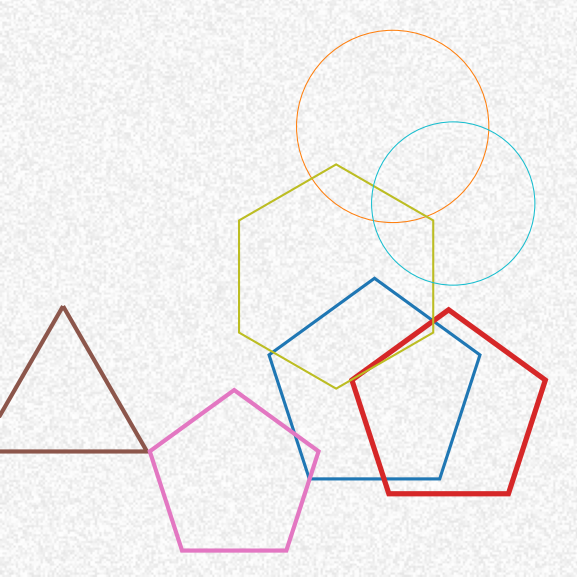[{"shape": "pentagon", "thickness": 1.5, "radius": 0.96, "center": [0.648, 0.325]}, {"shape": "circle", "thickness": 0.5, "radius": 0.83, "center": [0.68, 0.78]}, {"shape": "pentagon", "thickness": 2.5, "radius": 0.88, "center": [0.777, 0.287]}, {"shape": "triangle", "thickness": 2, "radius": 0.84, "center": [0.109, 0.301]}, {"shape": "pentagon", "thickness": 2, "radius": 0.77, "center": [0.406, 0.17]}, {"shape": "hexagon", "thickness": 1, "radius": 0.97, "center": [0.582, 0.52]}, {"shape": "circle", "thickness": 0.5, "radius": 0.71, "center": [0.785, 0.647]}]